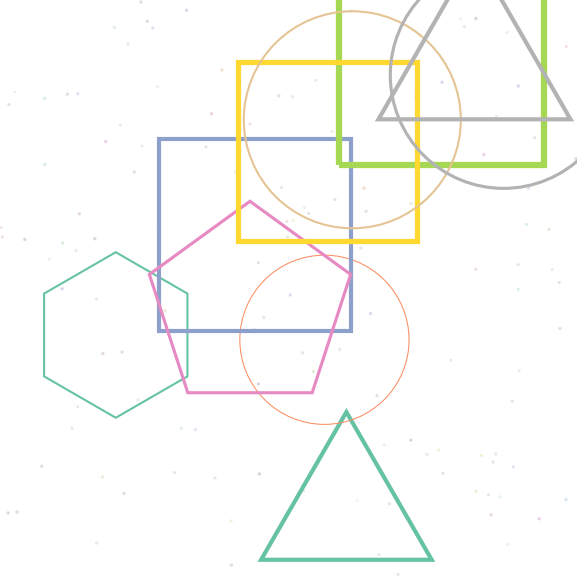[{"shape": "triangle", "thickness": 2, "radius": 0.85, "center": [0.6, 0.115]}, {"shape": "hexagon", "thickness": 1, "radius": 0.72, "center": [0.2, 0.419]}, {"shape": "circle", "thickness": 0.5, "radius": 0.73, "center": [0.562, 0.411]}, {"shape": "square", "thickness": 2, "radius": 0.83, "center": [0.441, 0.592]}, {"shape": "pentagon", "thickness": 1.5, "radius": 0.92, "center": [0.433, 0.467]}, {"shape": "square", "thickness": 3, "radius": 0.88, "center": [0.765, 0.891]}, {"shape": "square", "thickness": 2.5, "radius": 0.78, "center": [0.567, 0.736]}, {"shape": "circle", "thickness": 1, "radius": 0.94, "center": [0.61, 0.792]}, {"shape": "circle", "thickness": 1.5, "radius": 0.98, "center": [0.872, 0.869]}, {"shape": "triangle", "thickness": 2, "radius": 0.96, "center": [0.822, 0.889]}]